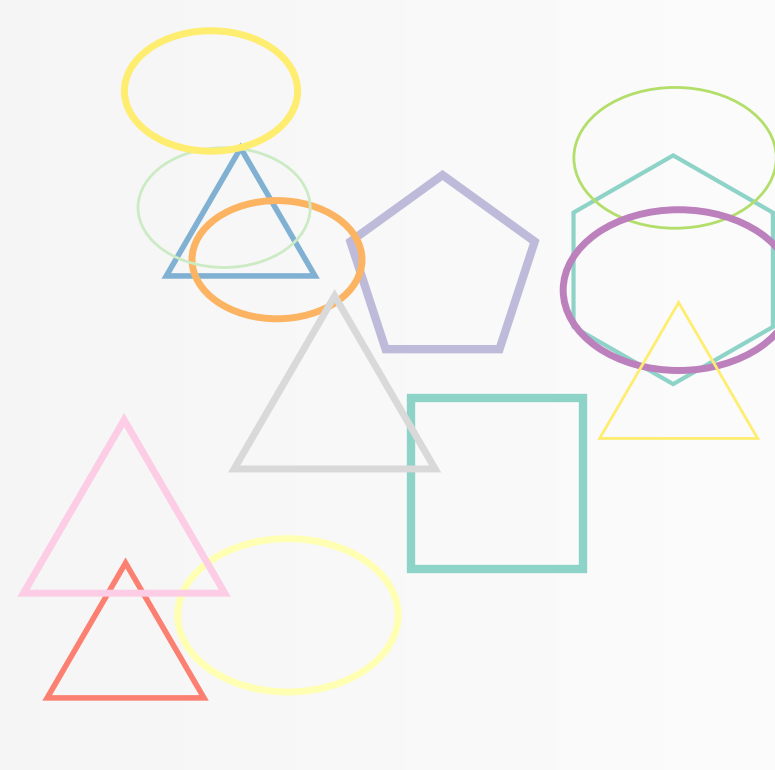[{"shape": "hexagon", "thickness": 1.5, "radius": 0.74, "center": [0.869, 0.65]}, {"shape": "square", "thickness": 3, "radius": 0.56, "center": [0.641, 0.372]}, {"shape": "oval", "thickness": 2.5, "radius": 0.71, "center": [0.371, 0.201]}, {"shape": "pentagon", "thickness": 3, "radius": 0.63, "center": [0.571, 0.648]}, {"shape": "triangle", "thickness": 2, "radius": 0.58, "center": [0.162, 0.152]}, {"shape": "triangle", "thickness": 2, "radius": 0.55, "center": [0.311, 0.697]}, {"shape": "oval", "thickness": 2.5, "radius": 0.55, "center": [0.357, 0.663]}, {"shape": "oval", "thickness": 1, "radius": 0.65, "center": [0.871, 0.795]}, {"shape": "triangle", "thickness": 2.5, "radius": 0.75, "center": [0.16, 0.305]}, {"shape": "triangle", "thickness": 2.5, "radius": 0.75, "center": [0.432, 0.466]}, {"shape": "oval", "thickness": 2.5, "radius": 0.75, "center": [0.876, 0.623]}, {"shape": "oval", "thickness": 1, "radius": 0.56, "center": [0.289, 0.73]}, {"shape": "oval", "thickness": 2.5, "radius": 0.56, "center": [0.272, 0.882]}, {"shape": "triangle", "thickness": 1, "radius": 0.59, "center": [0.876, 0.489]}]